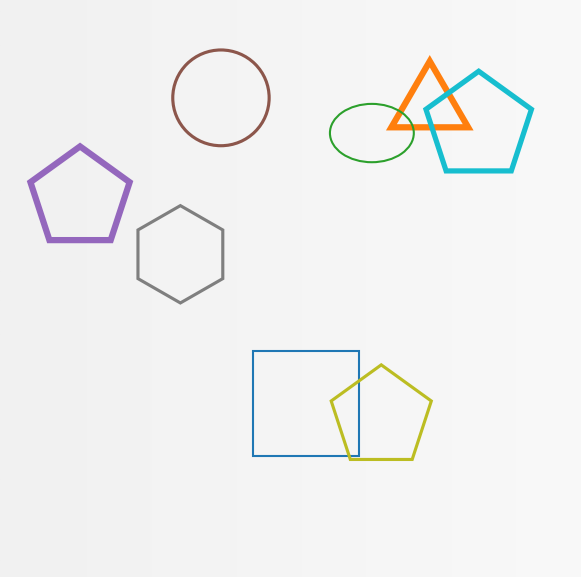[{"shape": "square", "thickness": 1, "radius": 0.45, "center": [0.526, 0.3]}, {"shape": "triangle", "thickness": 3, "radius": 0.38, "center": [0.739, 0.817]}, {"shape": "oval", "thickness": 1, "radius": 0.36, "center": [0.64, 0.769]}, {"shape": "pentagon", "thickness": 3, "radius": 0.45, "center": [0.138, 0.656]}, {"shape": "circle", "thickness": 1.5, "radius": 0.41, "center": [0.38, 0.83]}, {"shape": "hexagon", "thickness": 1.5, "radius": 0.42, "center": [0.31, 0.559]}, {"shape": "pentagon", "thickness": 1.5, "radius": 0.45, "center": [0.656, 0.277]}, {"shape": "pentagon", "thickness": 2.5, "radius": 0.48, "center": [0.824, 0.78]}]